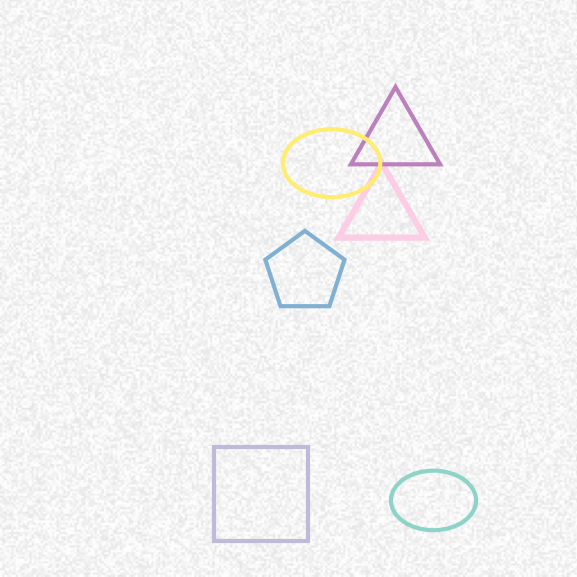[{"shape": "oval", "thickness": 2, "radius": 0.37, "center": [0.751, 0.133]}, {"shape": "square", "thickness": 2, "radius": 0.41, "center": [0.451, 0.143]}, {"shape": "pentagon", "thickness": 2, "radius": 0.36, "center": [0.528, 0.527]}, {"shape": "triangle", "thickness": 3, "radius": 0.43, "center": [0.661, 0.631]}, {"shape": "triangle", "thickness": 2, "radius": 0.45, "center": [0.685, 0.759]}, {"shape": "oval", "thickness": 2, "radius": 0.42, "center": [0.574, 0.717]}]